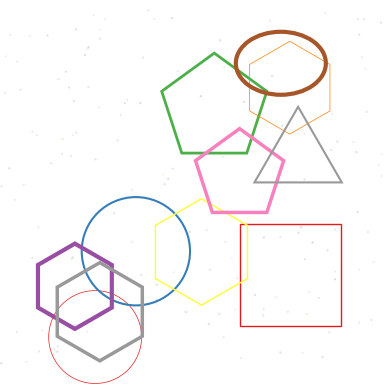[{"shape": "square", "thickness": 1, "radius": 0.66, "center": [0.756, 0.286]}, {"shape": "circle", "thickness": 0.5, "radius": 0.6, "center": [0.247, 0.125]}, {"shape": "circle", "thickness": 1.5, "radius": 0.7, "center": [0.353, 0.347]}, {"shape": "pentagon", "thickness": 2, "radius": 0.72, "center": [0.557, 0.718]}, {"shape": "hexagon", "thickness": 3, "radius": 0.55, "center": [0.195, 0.256]}, {"shape": "hexagon", "thickness": 0.5, "radius": 0.6, "center": [0.753, 0.772]}, {"shape": "hexagon", "thickness": 1, "radius": 0.69, "center": [0.523, 0.346]}, {"shape": "oval", "thickness": 3, "radius": 0.58, "center": [0.729, 0.836]}, {"shape": "pentagon", "thickness": 2.5, "radius": 0.6, "center": [0.622, 0.546]}, {"shape": "hexagon", "thickness": 2.5, "radius": 0.64, "center": [0.259, 0.19]}, {"shape": "triangle", "thickness": 1.5, "radius": 0.65, "center": [0.774, 0.592]}]